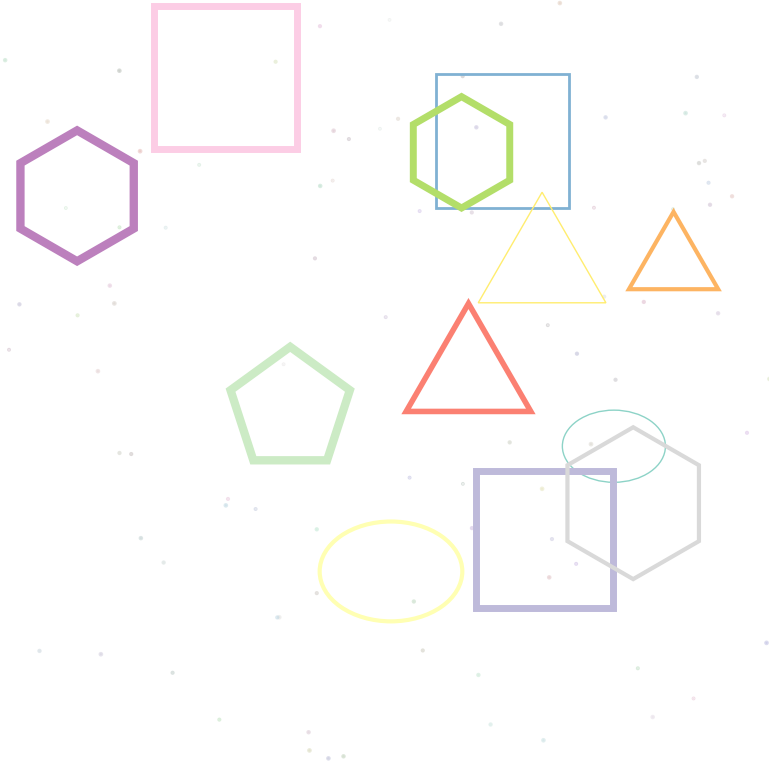[{"shape": "oval", "thickness": 0.5, "radius": 0.33, "center": [0.797, 0.42]}, {"shape": "oval", "thickness": 1.5, "radius": 0.46, "center": [0.508, 0.258]}, {"shape": "square", "thickness": 2.5, "radius": 0.45, "center": [0.707, 0.3]}, {"shape": "triangle", "thickness": 2, "radius": 0.47, "center": [0.608, 0.512]}, {"shape": "square", "thickness": 1, "radius": 0.43, "center": [0.652, 0.817]}, {"shape": "triangle", "thickness": 1.5, "radius": 0.33, "center": [0.875, 0.658]}, {"shape": "hexagon", "thickness": 2.5, "radius": 0.36, "center": [0.599, 0.802]}, {"shape": "square", "thickness": 2.5, "radius": 0.46, "center": [0.293, 0.9]}, {"shape": "hexagon", "thickness": 1.5, "radius": 0.49, "center": [0.822, 0.347]}, {"shape": "hexagon", "thickness": 3, "radius": 0.42, "center": [0.1, 0.746]}, {"shape": "pentagon", "thickness": 3, "radius": 0.41, "center": [0.377, 0.468]}, {"shape": "triangle", "thickness": 0.5, "radius": 0.48, "center": [0.704, 0.655]}]